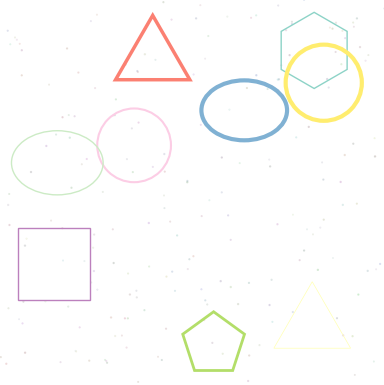[{"shape": "hexagon", "thickness": 1, "radius": 0.49, "center": [0.816, 0.869]}, {"shape": "triangle", "thickness": 0.5, "radius": 0.58, "center": [0.811, 0.153]}, {"shape": "triangle", "thickness": 2.5, "radius": 0.56, "center": [0.397, 0.849]}, {"shape": "oval", "thickness": 3, "radius": 0.56, "center": [0.634, 0.713]}, {"shape": "pentagon", "thickness": 2, "radius": 0.42, "center": [0.555, 0.106]}, {"shape": "circle", "thickness": 1.5, "radius": 0.48, "center": [0.348, 0.622]}, {"shape": "square", "thickness": 1, "radius": 0.46, "center": [0.141, 0.314]}, {"shape": "oval", "thickness": 1, "radius": 0.6, "center": [0.149, 0.577]}, {"shape": "circle", "thickness": 3, "radius": 0.49, "center": [0.841, 0.785]}]